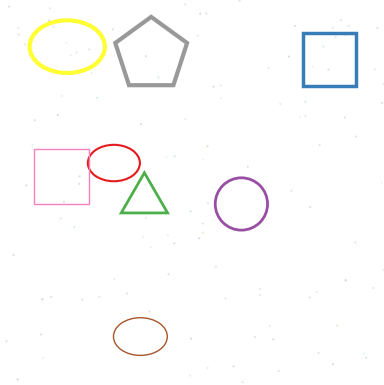[{"shape": "oval", "thickness": 1.5, "radius": 0.34, "center": [0.296, 0.577]}, {"shape": "square", "thickness": 2.5, "radius": 0.35, "center": [0.856, 0.846]}, {"shape": "triangle", "thickness": 2, "radius": 0.35, "center": [0.375, 0.482]}, {"shape": "circle", "thickness": 2, "radius": 0.34, "center": [0.627, 0.47]}, {"shape": "oval", "thickness": 3, "radius": 0.49, "center": [0.175, 0.879]}, {"shape": "oval", "thickness": 1, "radius": 0.35, "center": [0.365, 0.126]}, {"shape": "square", "thickness": 1, "radius": 0.36, "center": [0.159, 0.541]}, {"shape": "pentagon", "thickness": 3, "radius": 0.49, "center": [0.393, 0.858]}]